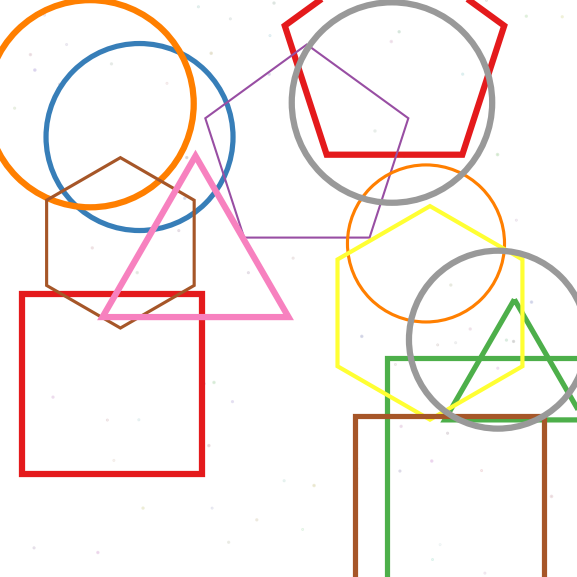[{"shape": "square", "thickness": 3, "radius": 0.78, "center": [0.193, 0.335]}, {"shape": "pentagon", "thickness": 3, "radius": 1.0, "center": [0.683, 0.893]}, {"shape": "circle", "thickness": 2.5, "radius": 0.81, "center": [0.242, 0.762]}, {"shape": "triangle", "thickness": 2.5, "radius": 0.7, "center": [0.891, 0.342]}, {"shape": "square", "thickness": 2.5, "radius": 0.97, "center": [0.864, 0.185]}, {"shape": "pentagon", "thickness": 1, "radius": 0.92, "center": [0.531, 0.737]}, {"shape": "circle", "thickness": 3, "radius": 0.9, "center": [0.156, 0.82]}, {"shape": "circle", "thickness": 1.5, "radius": 0.68, "center": [0.738, 0.578]}, {"shape": "hexagon", "thickness": 2, "radius": 0.92, "center": [0.745, 0.457]}, {"shape": "square", "thickness": 2.5, "radius": 0.82, "center": [0.778, 0.116]}, {"shape": "hexagon", "thickness": 1.5, "radius": 0.74, "center": [0.208, 0.579]}, {"shape": "triangle", "thickness": 3, "radius": 0.93, "center": [0.339, 0.543]}, {"shape": "circle", "thickness": 3, "radius": 0.87, "center": [0.679, 0.822]}, {"shape": "circle", "thickness": 3, "radius": 0.77, "center": [0.862, 0.411]}]